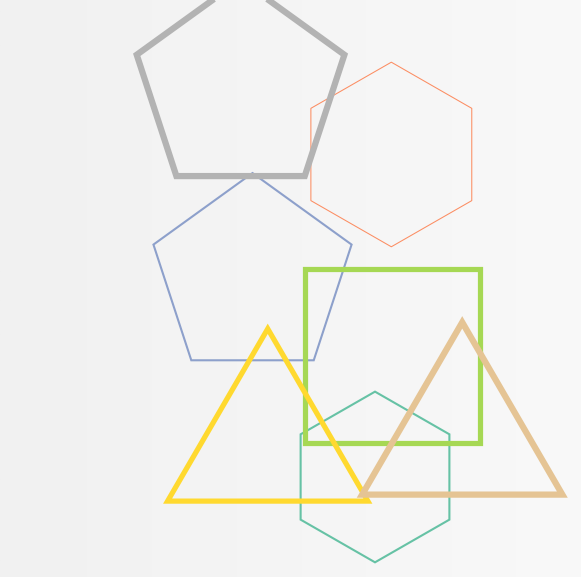[{"shape": "hexagon", "thickness": 1, "radius": 0.74, "center": [0.645, 0.173]}, {"shape": "hexagon", "thickness": 0.5, "radius": 0.8, "center": [0.673, 0.732]}, {"shape": "pentagon", "thickness": 1, "radius": 0.9, "center": [0.434, 0.52]}, {"shape": "square", "thickness": 2.5, "radius": 0.75, "center": [0.676, 0.383]}, {"shape": "triangle", "thickness": 2.5, "radius": 0.99, "center": [0.461, 0.231]}, {"shape": "triangle", "thickness": 3, "radius": 0.99, "center": [0.795, 0.242]}, {"shape": "pentagon", "thickness": 3, "radius": 0.94, "center": [0.414, 0.846]}]